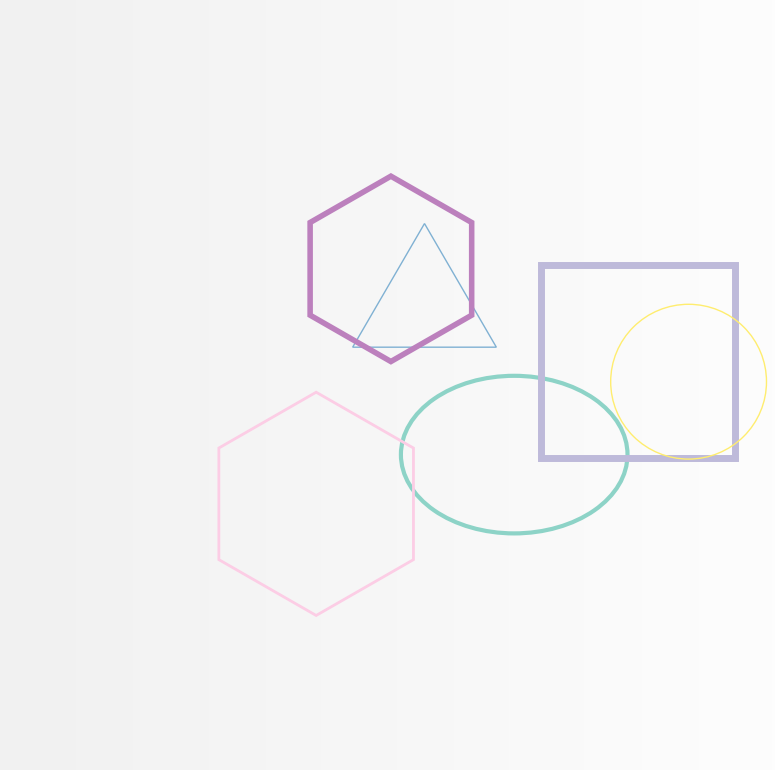[{"shape": "oval", "thickness": 1.5, "radius": 0.73, "center": [0.663, 0.41]}, {"shape": "square", "thickness": 2.5, "radius": 0.63, "center": [0.823, 0.531]}, {"shape": "triangle", "thickness": 0.5, "radius": 0.54, "center": [0.548, 0.603]}, {"shape": "hexagon", "thickness": 1, "radius": 0.72, "center": [0.408, 0.346]}, {"shape": "hexagon", "thickness": 2, "radius": 0.6, "center": [0.504, 0.651]}, {"shape": "circle", "thickness": 0.5, "radius": 0.5, "center": [0.888, 0.504]}]